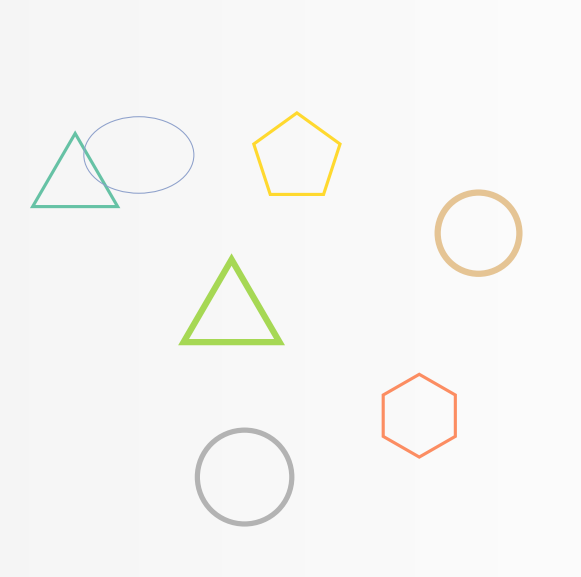[{"shape": "triangle", "thickness": 1.5, "radius": 0.42, "center": [0.129, 0.684]}, {"shape": "hexagon", "thickness": 1.5, "radius": 0.36, "center": [0.721, 0.279]}, {"shape": "oval", "thickness": 0.5, "radius": 0.47, "center": [0.239, 0.731]}, {"shape": "triangle", "thickness": 3, "radius": 0.48, "center": [0.398, 0.454]}, {"shape": "pentagon", "thickness": 1.5, "radius": 0.39, "center": [0.511, 0.726]}, {"shape": "circle", "thickness": 3, "radius": 0.35, "center": [0.823, 0.595]}, {"shape": "circle", "thickness": 2.5, "radius": 0.41, "center": [0.421, 0.173]}]